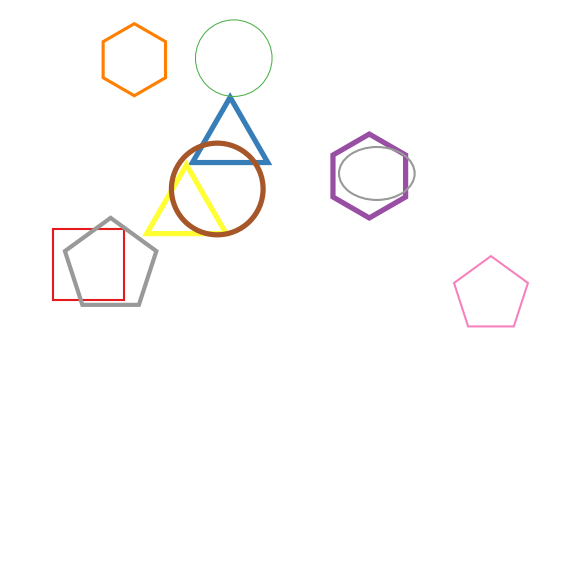[{"shape": "square", "thickness": 1, "radius": 0.31, "center": [0.153, 0.542]}, {"shape": "triangle", "thickness": 2.5, "radius": 0.38, "center": [0.398, 0.755]}, {"shape": "circle", "thickness": 0.5, "radius": 0.33, "center": [0.405, 0.898]}, {"shape": "hexagon", "thickness": 2.5, "radius": 0.36, "center": [0.639, 0.694]}, {"shape": "hexagon", "thickness": 1.5, "radius": 0.31, "center": [0.233, 0.896]}, {"shape": "triangle", "thickness": 2.5, "radius": 0.4, "center": [0.323, 0.634]}, {"shape": "circle", "thickness": 2.5, "radius": 0.4, "center": [0.376, 0.672]}, {"shape": "pentagon", "thickness": 1, "radius": 0.34, "center": [0.85, 0.488]}, {"shape": "oval", "thickness": 1, "radius": 0.33, "center": [0.653, 0.699]}, {"shape": "pentagon", "thickness": 2, "radius": 0.42, "center": [0.192, 0.539]}]